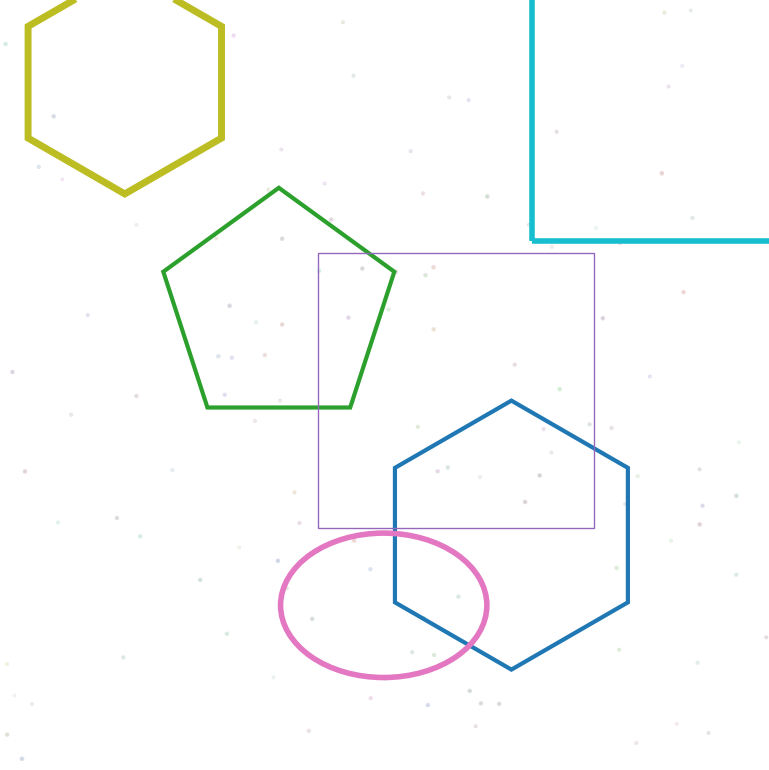[{"shape": "hexagon", "thickness": 1.5, "radius": 0.87, "center": [0.664, 0.305]}, {"shape": "pentagon", "thickness": 1.5, "radius": 0.79, "center": [0.362, 0.598]}, {"shape": "square", "thickness": 0.5, "radius": 0.89, "center": [0.592, 0.493]}, {"shape": "oval", "thickness": 2, "radius": 0.67, "center": [0.498, 0.214]}, {"shape": "hexagon", "thickness": 2.5, "radius": 0.73, "center": [0.162, 0.893]}, {"shape": "square", "thickness": 2, "radius": 0.97, "center": [0.884, 0.881]}]